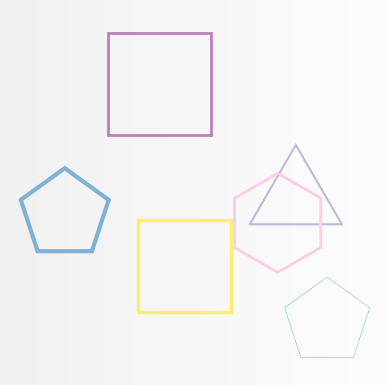[{"shape": "pentagon", "thickness": 0.5, "radius": 0.58, "center": [0.844, 0.165]}, {"shape": "triangle", "thickness": 1.5, "radius": 0.69, "center": [0.763, 0.486]}, {"shape": "pentagon", "thickness": 3, "radius": 0.6, "center": [0.167, 0.444]}, {"shape": "hexagon", "thickness": 2, "radius": 0.64, "center": [0.717, 0.421]}, {"shape": "square", "thickness": 2, "radius": 0.66, "center": [0.412, 0.782]}, {"shape": "square", "thickness": 2.5, "radius": 0.6, "center": [0.476, 0.308]}]